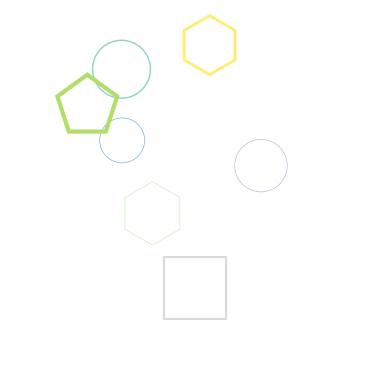[{"shape": "circle", "thickness": 1, "radius": 0.38, "center": [0.316, 0.82]}, {"shape": "circle", "thickness": 0.5, "radius": 0.34, "center": [0.678, 0.57]}, {"shape": "circle", "thickness": 0.5, "radius": 0.29, "center": [0.317, 0.635]}, {"shape": "pentagon", "thickness": 3, "radius": 0.41, "center": [0.227, 0.724]}, {"shape": "square", "thickness": 1.5, "radius": 0.4, "center": [0.507, 0.252]}, {"shape": "hexagon", "thickness": 0.5, "radius": 0.41, "center": [0.396, 0.446]}, {"shape": "hexagon", "thickness": 2, "radius": 0.38, "center": [0.544, 0.883]}]